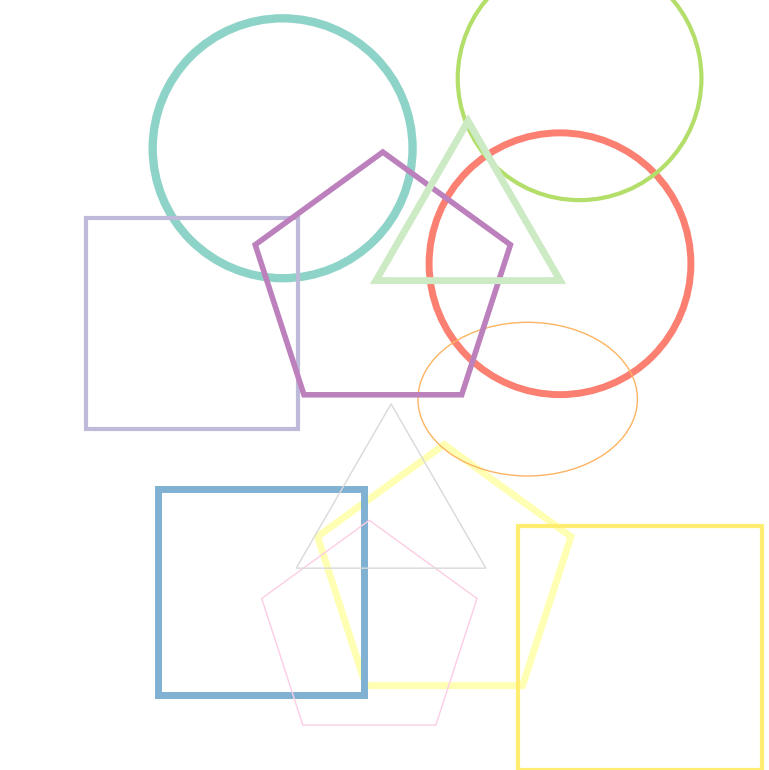[{"shape": "circle", "thickness": 3, "radius": 0.84, "center": [0.367, 0.807]}, {"shape": "pentagon", "thickness": 2.5, "radius": 0.87, "center": [0.577, 0.25]}, {"shape": "square", "thickness": 1.5, "radius": 0.69, "center": [0.249, 0.58]}, {"shape": "circle", "thickness": 2.5, "radius": 0.85, "center": [0.727, 0.657]}, {"shape": "square", "thickness": 2.5, "radius": 0.67, "center": [0.339, 0.232]}, {"shape": "oval", "thickness": 0.5, "radius": 0.71, "center": [0.685, 0.482]}, {"shape": "circle", "thickness": 1.5, "radius": 0.79, "center": [0.753, 0.898]}, {"shape": "pentagon", "thickness": 0.5, "radius": 0.73, "center": [0.48, 0.177]}, {"shape": "triangle", "thickness": 0.5, "radius": 0.71, "center": [0.508, 0.333]}, {"shape": "pentagon", "thickness": 2, "radius": 0.87, "center": [0.497, 0.628]}, {"shape": "triangle", "thickness": 2.5, "radius": 0.69, "center": [0.608, 0.705]}, {"shape": "square", "thickness": 1.5, "radius": 0.79, "center": [0.832, 0.159]}]